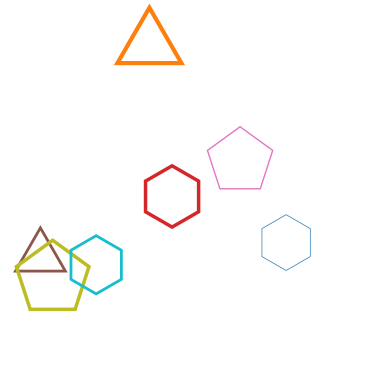[{"shape": "hexagon", "thickness": 0.5, "radius": 0.36, "center": [0.743, 0.37]}, {"shape": "triangle", "thickness": 3, "radius": 0.48, "center": [0.388, 0.884]}, {"shape": "hexagon", "thickness": 2.5, "radius": 0.4, "center": [0.447, 0.49]}, {"shape": "triangle", "thickness": 2, "radius": 0.37, "center": [0.105, 0.333]}, {"shape": "pentagon", "thickness": 1, "radius": 0.45, "center": [0.624, 0.582]}, {"shape": "pentagon", "thickness": 2.5, "radius": 0.5, "center": [0.137, 0.277]}, {"shape": "hexagon", "thickness": 2, "radius": 0.38, "center": [0.25, 0.312]}]